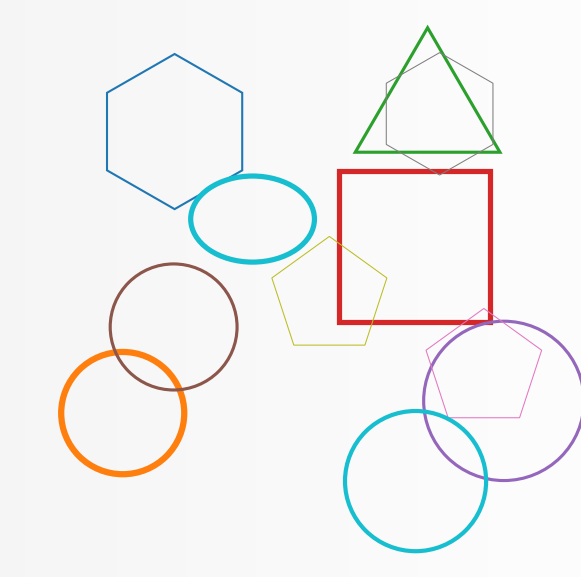[{"shape": "hexagon", "thickness": 1, "radius": 0.67, "center": [0.3, 0.771]}, {"shape": "circle", "thickness": 3, "radius": 0.53, "center": [0.211, 0.284]}, {"shape": "triangle", "thickness": 1.5, "radius": 0.72, "center": [0.736, 0.807]}, {"shape": "square", "thickness": 2.5, "radius": 0.65, "center": [0.713, 0.572]}, {"shape": "circle", "thickness": 1.5, "radius": 0.69, "center": [0.867, 0.305]}, {"shape": "circle", "thickness": 1.5, "radius": 0.55, "center": [0.299, 0.433]}, {"shape": "pentagon", "thickness": 0.5, "radius": 0.52, "center": [0.832, 0.36]}, {"shape": "hexagon", "thickness": 0.5, "radius": 0.53, "center": [0.756, 0.802]}, {"shape": "pentagon", "thickness": 0.5, "radius": 0.52, "center": [0.567, 0.486]}, {"shape": "circle", "thickness": 2, "radius": 0.61, "center": [0.715, 0.166]}, {"shape": "oval", "thickness": 2.5, "radius": 0.53, "center": [0.435, 0.62]}]